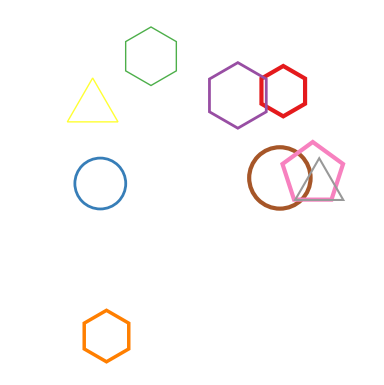[{"shape": "hexagon", "thickness": 3, "radius": 0.33, "center": [0.736, 0.763]}, {"shape": "circle", "thickness": 2, "radius": 0.33, "center": [0.261, 0.523]}, {"shape": "hexagon", "thickness": 1, "radius": 0.38, "center": [0.392, 0.854]}, {"shape": "hexagon", "thickness": 2, "radius": 0.43, "center": [0.618, 0.752]}, {"shape": "hexagon", "thickness": 2.5, "radius": 0.33, "center": [0.277, 0.127]}, {"shape": "triangle", "thickness": 1, "radius": 0.38, "center": [0.241, 0.721]}, {"shape": "circle", "thickness": 3, "radius": 0.4, "center": [0.727, 0.538]}, {"shape": "pentagon", "thickness": 3, "radius": 0.41, "center": [0.812, 0.548]}, {"shape": "triangle", "thickness": 1.5, "radius": 0.36, "center": [0.829, 0.517]}]